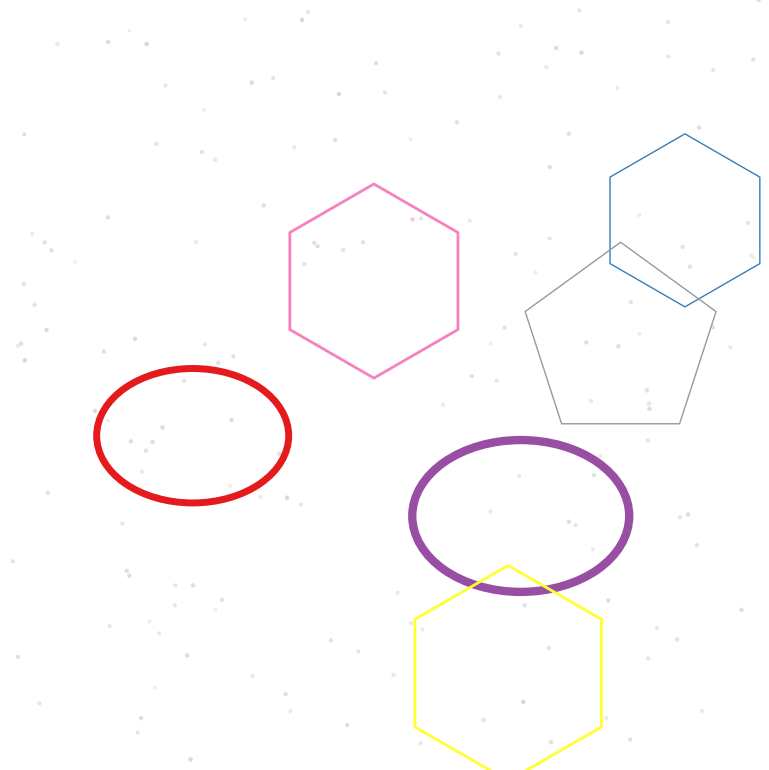[{"shape": "oval", "thickness": 2.5, "radius": 0.62, "center": [0.25, 0.434]}, {"shape": "hexagon", "thickness": 0.5, "radius": 0.56, "center": [0.89, 0.714]}, {"shape": "oval", "thickness": 3, "radius": 0.7, "center": [0.676, 0.33]}, {"shape": "hexagon", "thickness": 1, "radius": 0.7, "center": [0.66, 0.126]}, {"shape": "hexagon", "thickness": 1, "radius": 0.63, "center": [0.486, 0.635]}, {"shape": "pentagon", "thickness": 0.5, "radius": 0.65, "center": [0.806, 0.555]}]